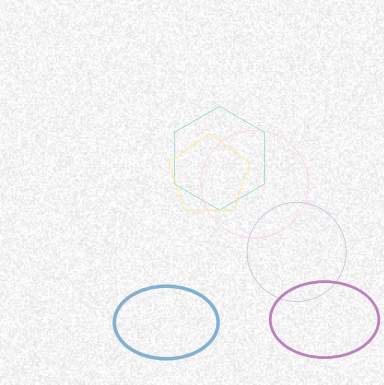[{"shape": "hexagon", "thickness": 0.5, "radius": 0.67, "center": [0.57, 0.589]}, {"shape": "circle", "thickness": 0.5, "radius": 0.64, "center": [0.77, 0.346]}, {"shape": "oval", "thickness": 2.5, "radius": 0.67, "center": [0.432, 0.162]}, {"shape": "circle", "thickness": 0.5, "radius": 0.7, "center": [0.662, 0.522]}, {"shape": "oval", "thickness": 2, "radius": 0.7, "center": [0.843, 0.17]}, {"shape": "pentagon", "thickness": 0.5, "radius": 0.55, "center": [0.543, 0.544]}]